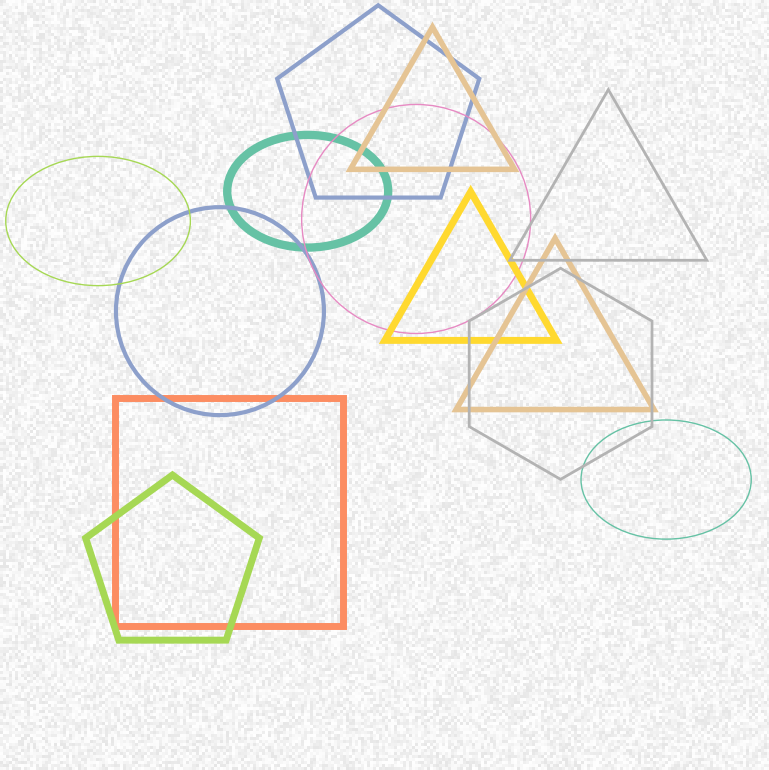[{"shape": "oval", "thickness": 3, "radius": 0.52, "center": [0.4, 0.752]}, {"shape": "oval", "thickness": 0.5, "radius": 0.55, "center": [0.865, 0.377]}, {"shape": "square", "thickness": 2.5, "radius": 0.74, "center": [0.297, 0.335]}, {"shape": "circle", "thickness": 1.5, "radius": 0.68, "center": [0.286, 0.596]}, {"shape": "pentagon", "thickness": 1.5, "radius": 0.69, "center": [0.491, 0.855]}, {"shape": "circle", "thickness": 0.5, "radius": 0.74, "center": [0.54, 0.716]}, {"shape": "pentagon", "thickness": 2.5, "radius": 0.59, "center": [0.224, 0.265]}, {"shape": "oval", "thickness": 0.5, "radius": 0.6, "center": [0.127, 0.713]}, {"shape": "triangle", "thickness": 2.5, "radius": 0.64, "center": [0.611, 0.622]}, {"shape": "triangle", "thickness": 2, "radius": 0.62, "center": [0.562, 0.842]}, {"shape": "triangle", "thickness": 2, "radius": 0.74, "center": [0.721, 0.542]}, {"shape": "hexagon", "thickness": 1, "radius": 0.69, "center": [0.728, 0.515]}, {"shape": "triangle", "thickness": 1, "radius": 0.74, "center": [0.79, 0.736]}]